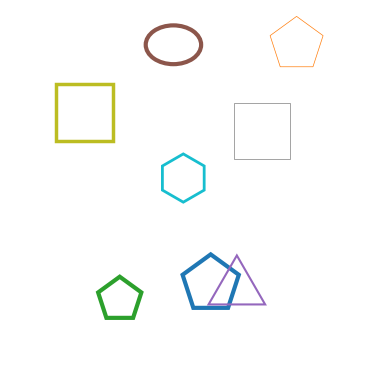[{"shape": "pentagon", "thickness": 3, "radius": 0.38, "center": [0.547, 0.262]}, {"shape": "pentagon", "thickness": 0.5, "radius": 0.36, "center": [0.77, 0.885]}, {"shape": "pentagon", "thickness": 3, "radius": 0.3, "center": [0.311, 0.222]}, {"shape": "triangle", "thickness": 1.5, "radius": 0.42, "center": [0.615, 0.252]}, {"shape": "oval", "thickness": 3, "radius": 0.36, "center": [0.45, 0.884]}, {"shape": "square", "thickness": 0.5, "radius": 0.36, "center": [0.681, 0.659]}, {"shape": "square", "thickness": 2.5, "radius": 0.37, "center": [0.22, 0.708]}, {"shape": "hexagon", "thickness": 2, "radius": 0.31, "center": [0.476, 0.538]}]